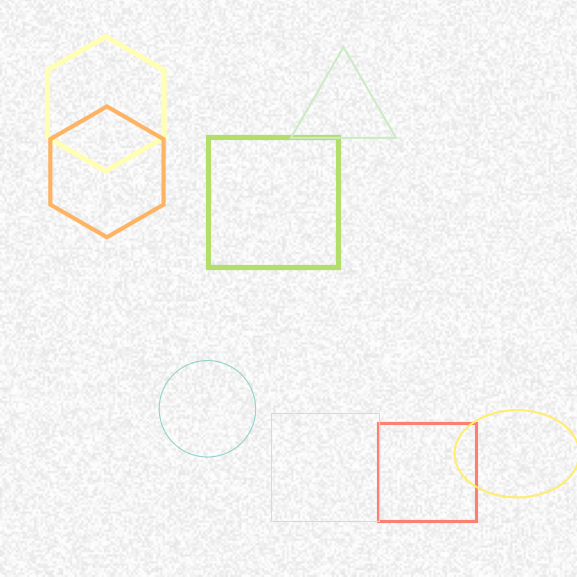[{"shape": "circle", "thickness": 0.5, "radius": 0.42, "center": [0.359, 0.291]}, {"shape": "hexagon", "thickness": 2.5, "radius": 0.58, "center": [0.183, 0.82]}, {"shape": "square", "thickness": 1.5, "radius": 0.42, "center": [0.74, 0.182]}, {"shape": "hexagon", "thickness": 2, "radius": 0.57, "center": [0.185, 0.702]}, {"shape": "square", "thickness": 2.5, "radius": 0.56, "center": [0.473, 0.65]}, {"shape": "square", "thickness": 0.5, "radius": 0.47, "center": [0.562, 0.191]}, {"shape": "triangle", "thickness": 1, "radius": 0.52, "center": [0.595, 0.813]}, {"shape": "oval", "thickness": 1, "radius": 0.54, "center": [0.895, 0.213]}]